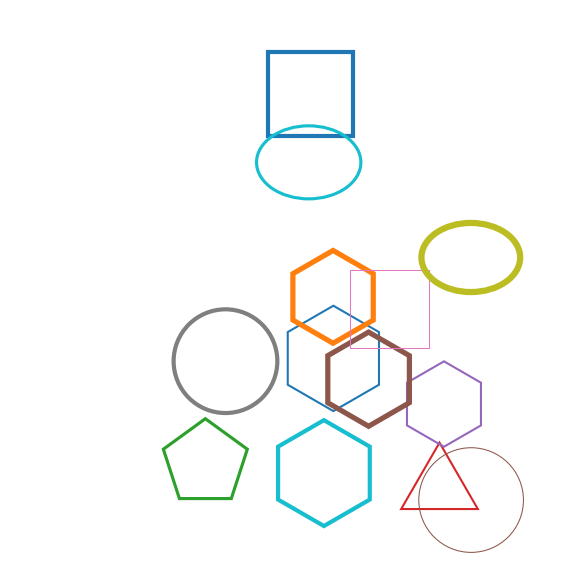[{"shape": "square", "thickness": 2, "radius": 0.36, "center": [0.538, 0.836]}, {"shape": "hexagon", "thickness": 1, "radius": 0.46, "center": [0.577, 0.379]}, {"shape": "hexagon", "thickness": 2.5, "radius": 0.4, "center": [0.577, 0.485]}, {"shape": "pentagon", "thickness": 1.5, "radius": 0.38, "center": [0.356, 0.198]}, {"shape": "triangle", "thickness": 1, "radius": 0.38, "center": [0.761, 0.156]}, {"shape": "hexagon", "thickness": 1, "radius": 0.37, "center": [0.769, 0.299]}, {"shape": "hexagon", "thickness": 2.5, "radius": 0.41, "center": [0.638, 0.343]}, {"shape": "circle", "thickness": 0.5, "radius": 0.45, "center": [0.816, 0.133]}, {"shape": "square", "thickness": 0.5, "radius": 0.34, "center": [0.674, 0.464]}, {"shape": "circle", "thickness": 2, "radius": 0.45, "center": [0.39, 0.374]}, {"shape": "oval", "thickness": 3, "radius": 0.43, "center": [0.815, 0.553]}, {"shape": "oval", "thickness": 1.5, "radius": 0.45, "center": [0.535, 0.718]}, {"shape": "hexagon", "thickness": 2, "radius": 0.46, "center": [0.561, 0.18]}]